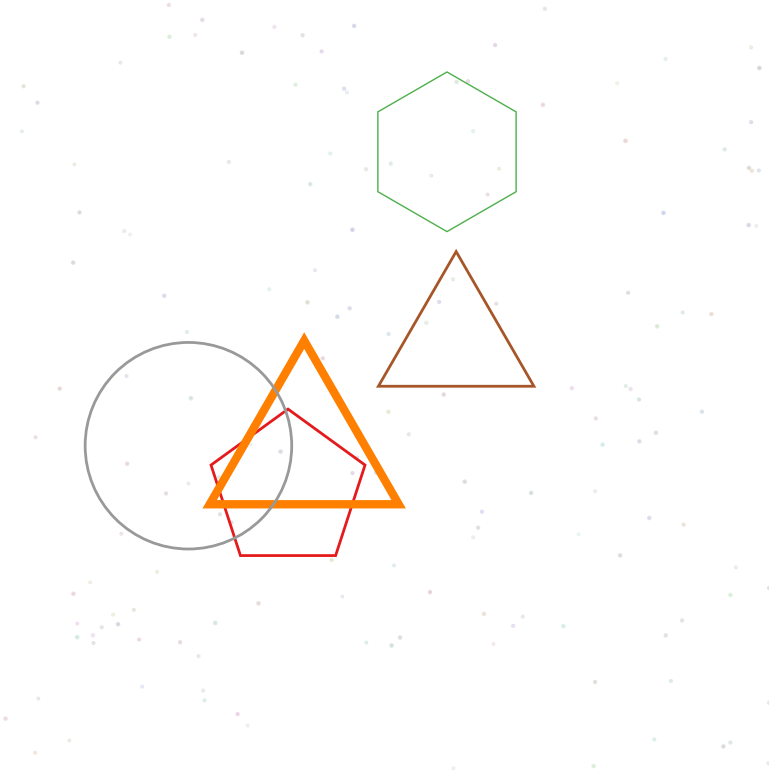[{"shape": "pentagon", "thickness": 1, "radius": 0.53, "center": [0.374, 0.364]}, {"shape": "hexagon", "thickness": 0.5, "radius": 0.52, "center": [0.581, 0.803]}, {"shape": "triangle", "thickness": 3, "radius": 0.71, "center": [0.395, 0.416]}, {"shape": "triangle", "thickness": 1, "radius": 0.58, "center": [0.592, 0.557]}, {"shape": "circle", "thickness": 1, "radius": 0.67, "center": [0.245, 0.421]}]